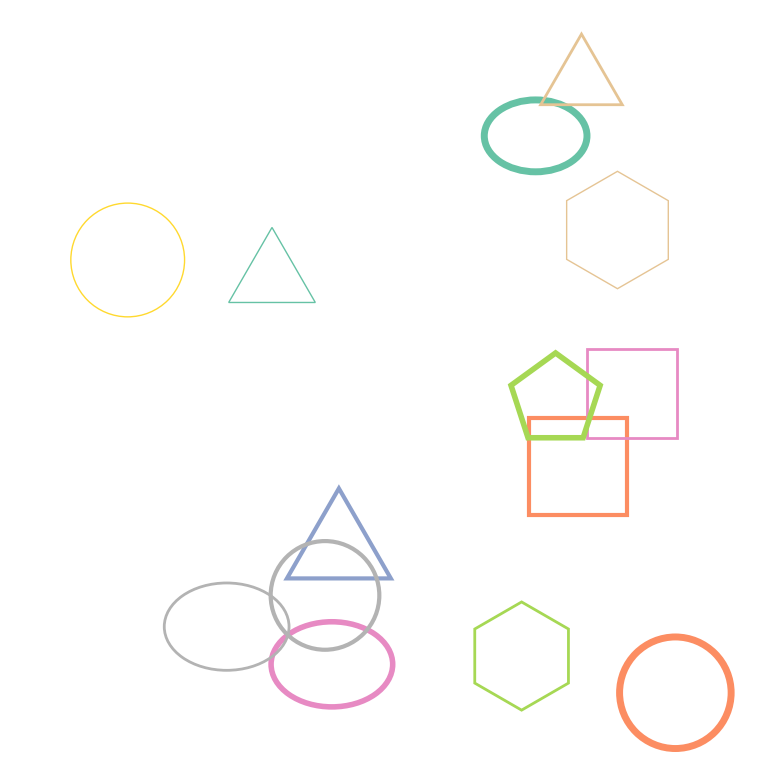[{"shape": "oval", "thickness": 2.5, "radius": 0.33, "center": [0.696, 0.824]}, {"shape": "triangle", "thickness": 0.5, "radius": 0.32, "center": [0.353, 0.64]}, {"shape": "square", "thickness": 1.5, "radius": 0.32, "center": [0.75, 0.394]}, {"shape": "circle", "thickness": 2.5, "radius": 0.36, "center": [0.877, 0.1]}, {"shape": "triangle", "thickness": 1.5, "radius": 0.39, "center": [0.44, 0.288]}, {"shape": "square", "thickness": 1, "radius": 0.29, "center": [0.821, 0.489]}, {"shape": "oval", "thickness": 2, "radius": 0.39, "center": [0.431, 0.137]}, {"shape": "hexagon", "thickness": 1, "radius": 0.35, "center": [0.677, 0.148]}, {"shape": "pentagon", "thickness": 2, "radius": 0.3, "center": [0.722, 0.481]}, {"shape": "circle", "thickness": 0.5, "radius": 0.37, "center": [0.166, 0.662]}, {"shape": "hexagon", "thickness": 0.5, "radius": 0.38, "center": [0.802, 0.701]}, {"shape": "triangle", "thickness": 1, "radius": 0.31, "center": [0.755, 0.895]}, {"shape": "circle", "thickness": 1.5, "radius": 0.35, "center": [0.422, 0.227]}, {"shape": "oval", "thickness": 1, "radius": 0.41, "center": [0.294, 0.186]}]